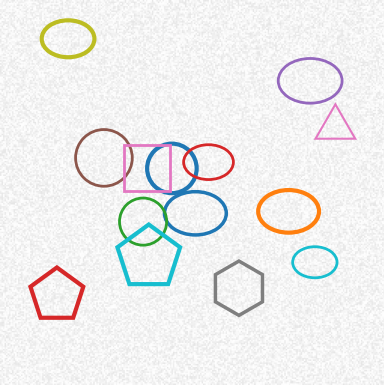[{"shape": "oval", "thickness": 2.5, "radius": 0.4, "center": [0.508, 0.446]}, {"shape": "circle", "thickness": 3, "radius": 0.32, "center": [0.446, 0.563]}, {"shape": "oval", "thickness": 3, "radius": 0.4, "center": [0.75, 0.451]}, {"shape": "circle", "thickness": 2, "radius": 0.31, "center": [0.372, 0.424]}, {"shape": "pentagon", "thickness": 3, "radius": 0.36, "center": [0.148, 0.233]}, {"shape": "oval", "thickness": 2, "radius": 0.32, "center": [0.542, 0.579]}, {"shape": "oval", "thickness": 2, "radius": 0.41, "center": [0.806, 0.79]}, {"shape": "circle", "thickness": 2, "radius": 0.37, "center": [0.27, 0.59]}, {"shape": "square", "thickness": 2, "radius": 0.3, "center": [0.382, 0.563]}, {"shape": "triangle", "thickness": 1.5, "radius": 0.3, "center": [0.871, 0.67]}, {"shape": "hexagon", "thickness": 2.5, "radius": 0.35, "center": [0.621, 0.251]}, {"shape": "oval", "thickness": 3, "radius": 0.34, "center": [0.177, 0.899]}, {"shape": "pentagon", "thickness": 3, "radius": 0.43, "center": [0.386, 0.331]}, {"shape": "oval", "thickness": 2, "radius": 0.29, "center": [0.818, 0.319]}]